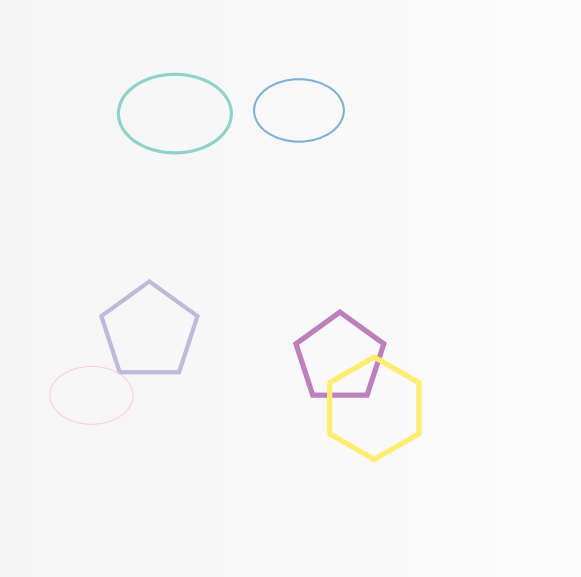[{"shape": "oval", "thickness": 1.5, "radius": 0.49, "center": [0.301, 0.802]}, {"shape": "pentagon", "thickness": 2, "radius": 0.43, "center": [0.257, 0.425]}, {"shape": "oval", "thickness": 1, "radius": 0.39, "center": [0.514, 0.808]}, {"shape": "oval", "thickness": 0.5, "radius": 0.36, "center": [0.157, 0.315]}, {"shape": "pentagon", "thickness": 2.5, "radius": 0.4, "center": [0.585, 0.379]}, {"shape": "hexagon", "thickness": 2.5, "radius": 0.44, "center": [0.644, 0.292]}]